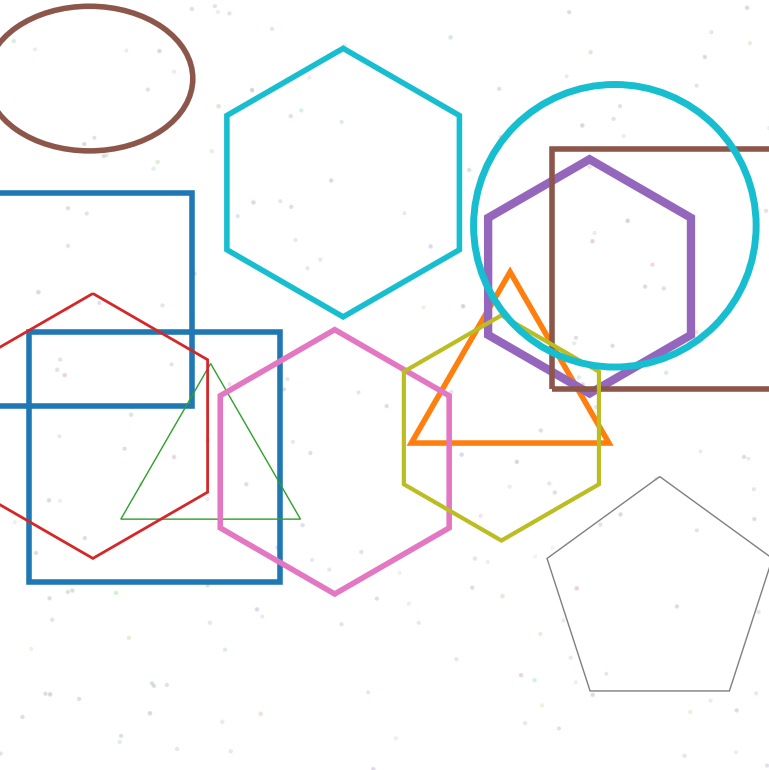[{"shape": "square", "thickness": 2, "radius": 0.69, "center": [0.11, 0.611]}, {"shape": "square", "thickness": 2, "radius": 0.81, "center": [0.201, 0.407]}, {"shape": "triangle", "thickness": 2, "radius": 0.74, "center": [0.662, 0.499]}, {"shape": "triangle", "thickness": 0.5, "radius": 0.67, "center": [0.274, 0.393]}, {"shape": "hexagon", "thickness": 1, "radius": 0.86, "center": [0.121, 0.447]}, {"shape": "hexagon", "thickness": 3, "radius": 0.76, "center": [0.766, 0.641]}, {"shape": "oval", "thickness": 2, "radius": 0.67, "center": [0.116, 0.898]}, {"shape": "square", "thickness": 2, "radius": 0.78, "center": [0.872, 0.651]}, {"shape": "hexagon", "thickness": 2, "radius": 0.86, "center": [0.435, 0.4]}, {"shape": "pentagon", "thickness": 0.5, "radius": 0.77, "center": [0.857, 0.227]}, {"shape": "hexagon", "thickness": 1.5, "radius": 0.73, "center": [0.651, 0.444]}, {"shape": "hexagon", "thickness": 2, "radius": 0.87, "center": [0.446, 0.763]}, {"shape": "circle", "thickness": 2.5, "radius": 0.92, "center": [0.799, 0.707]}]